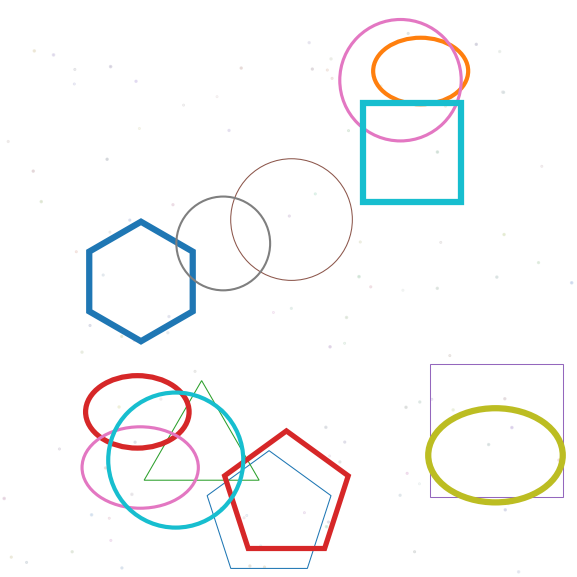[{"shape": "pentagon", "thickness": 0.5, "radius": 0.56, "center": [0.466, 0.106]}, {"shape": "hexagon", "thickness": 3, "radius": 0.52, "center": [0.244, 0.512]}, {"shape": "oval", "thickness": 2, "radius": 0.41, "center": [0.728, 0.876]}, {"shape": "triangle", "thickness": 0.5, "radius": 0.57, "center": [0.349, 0.225]}, {"shape": "pentagon", "thickness": 2.5, "radius": 0.56, "center": [0.496, 0.14]}, {"shape": "oval", "thickness": 2.5, "radius": 0.45, "center": [0.238, 0.286]}, {"shape": "square", "thickness": 0.5, "radius": 0.57, "center": [0.859, 0.254]}, {"shape": "circle", "thickness": 0.5, "radius": 0.53, "center": [0.505, 0.619]}, {"shape": "circle", "thickness": 1.5, "radius": 0.53, "center": [0.694, 0.86]}, {"shape": "oval", "thickness": 1.5, "radius": 0.5, "center": [0.243, 0.19]}, {"shape": "circle", "thickness": 1, "radius": 0.41, "center": [0.387, 0.578]}, {"shape": "oval", "thickness": 3, "radius": 0.58, "center": [0.858, 0.211]}, {"shape": "circle", "thickness": 2, "radius": 0.58, "center": [0.304, 0.202]}, {"shape": "square", "thickness": 3, "radius": 0.43, "center": [0.713, 0.735]}]